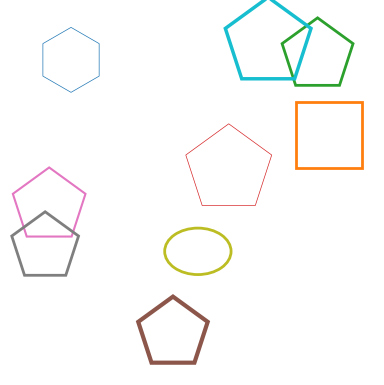[{"shape": "hexagon", "thickness": 0.5, "radius": 0.42, "center": [0.184, 0.845]}, {"shape": "square", "thickness": 2, "radius": 0.43, "center": [0.854, 0.65]}, {"shape": "pentagon", "thickness": 2, "radius": 0.48, "center": [0.825, 0.857]}, {"shape": "pentagon", "thickness": 0.5, "radius": 0.59, "center": [0.594, 0.561]}, {"shape": "pentagon", "thickness": 3, "radius": 0.47, "center": [0.449, 0.135]}, {"shape": "pentagon", "thickness": 1.5, "radius": 0.5, "center": [0.128, 0.466]}, {"shape": "pentagon", "thickness": 2, "radius": 0.46, "center": [0.117, 0.359]}, {"shape": "oval", "thickness": 2, "radius": 0.43, "center": [0.514, 0.347]}, {"shape": "pentagon", "thickness": 2.5, "radius": 0.58, "center": [0.697, 0.89]}]